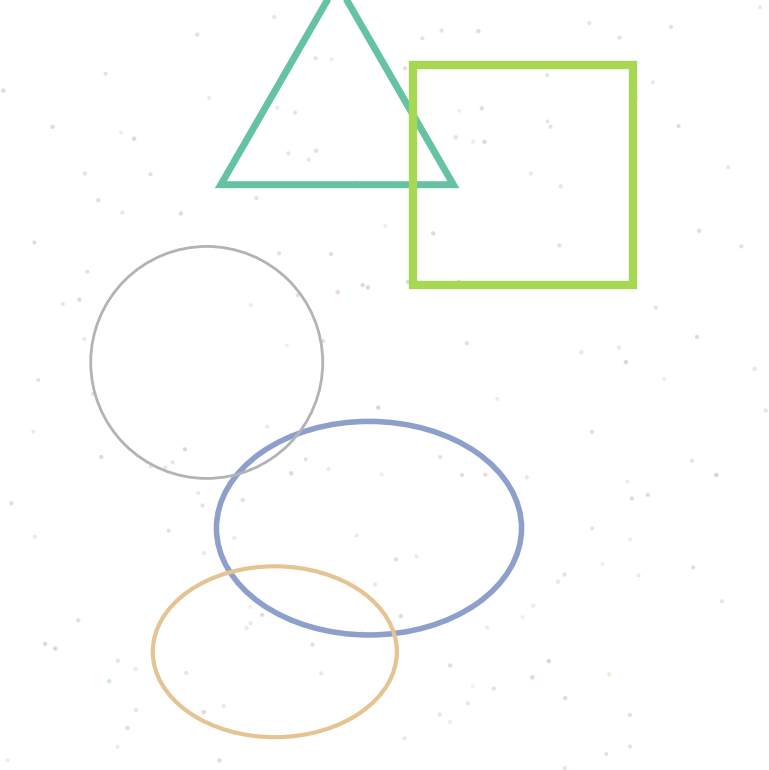[{"shape": "triangle", "thickness": 2.5, "radius": 0.87, "center": [0.438, 0.847]}, {"shape": "oval", "thickness": 2, "radius": 0.99, "center": [0.479, 0.314]}, {"shape": "square", "thickness": 3, "radius": 0.71, "center": [0.679, 0.773]}, {"shape": "oval", "thickness": 1.5, "radius": 0.79, "center": [0.357, 0.154]}, {"shape": "circle", "thickness": 1, "radius": 0.75, "center": [0.268, 0.529]}]